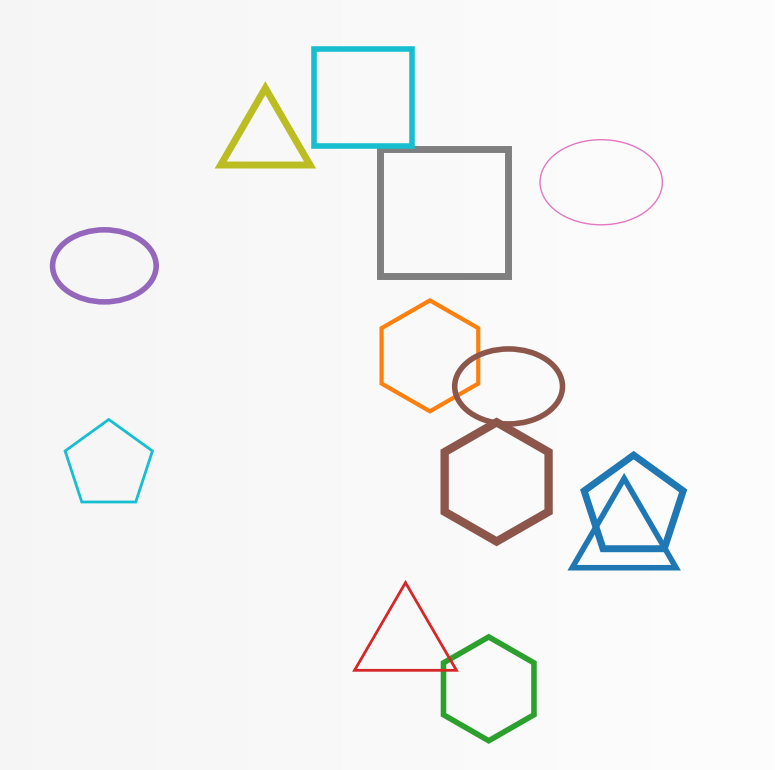[{"shape": "pentagon", "thickness": 2.5, "radius": 0.34, "center": [0.818, 0.342]}, {"shape": "triangle", "thickness": 2, "radius": 0.39, "center": [0.805, 0.301]}, {"shape": "hexagon", "thickness": 1.5, "radius": 0.36, "center": [0.555, 0.538]}, {"shape": "hexagon", "thickness": 2, "radius": 0.34, "center": [0.631, 0.105]}, {"shape": "triangle", "thickness": 1, "radius": 0.38, "center": [0.523, 0.167]}, {"shape": "oval", "thickness": 2, "radius": 0.33, "center": [0.135, 0.655]}, {"shape": "hexagon", "thickness": 3, "radius": 0.39, "center": [0.641, 0.374]}, {"shape": "oval", "thickness": 2, "radius": 0.35, "center": [0.656, 0.498]}, {"shape": "oval", "thickness": 0.5, "radius": 0.39, "center": [0.776, 0.763]}, {"shape": "square", "thickness": 2.5, "radius": 0.41, "center": [0.573, 0.724]}, {"shape": "triangle", "thickness": 2.5, "radius": 0.33, "center": [0.342, 0.819]}, {"shape": "pentagon", "thickness": 1, "radius": 0.3, "center": [0.14, 0.396]}, {"shape": "square", "thickness": 2, "radius": 0.32, "center": [0.469, 0.873]}]